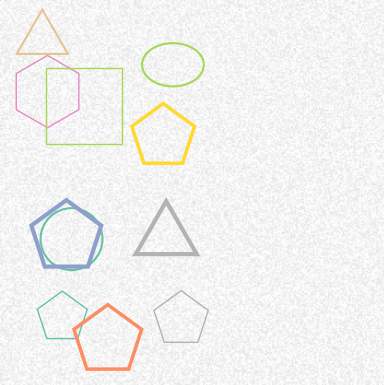[{"shape": "circle", "thickness": 1.5, "radius": 0.4, "center": [0.186, 0.379]}, {"shape": "pentagon", "thickness": 1, "radius": 0.34, "center": [0.162, 0.176]}, {"shape": "pentagon", "thickness": 2.5, "radius": 0.46, "center": [0.28, 0.116]}, {"shape": "pentagon", "thickness": 3, "radius": 0.48, "center": [0.172, 0.385]}, {"shape": "hexagon", "thickness": 1, "radius": 0.47, "center": [0.123, 0.762]}, {"shape": "oval", "thickness": 1.5, "radius": 0.4, "center": [0.449, 0.832]}, {"shape": "square", "thickness": 1, "radius": 0.49, "center": [0.218, 0.725]}, {"shape": "pentagon", "thickness": 2.5, "radius": 0.43, "center": [0.424, 0.645]}, {"shape": "triangle", "thickness": 1.5, "radius": 0.38, "center": [0.11, 0.898]}, {"shape": "pentagon", "thickness": 1, "radius": 0.37, "center": [0.47, 0.171]}, {"shape": "triangle", "thickness": 3, "radius": 0.46, "center": [0.432, 0.386]}]